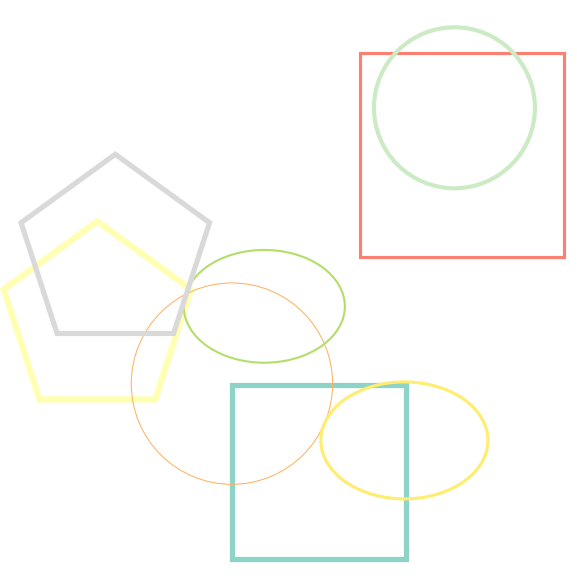[{"shape": "square", "thickness": 2.5, "radius": 0.75, "center": [0.552, 0.182]}, {"shape": "pentagon", "thickness": 3, "radius": 0.85, "center": [0.169, 0.445]}, {"shape": "square", "thickness": 1.5, "radius": 0.88, "center": [0.8, 0.731]}, {"shape": "circle", "thickness": 0.5, "radius": 0.87, "center": [0.402, 0.335]}, {"shape": "oval", "thickness": 1, "radius": 0.7, "center": [0.458, 0.469]}, {"shape": "pentagon", "thickness": 2.5, "radius": 0.86, "center": [0.2, 0.56]}, {"shape": "circle", "thickness": 2, "radius": 0.7, "center": [0.787, 0.813]}, {"shape": "oval", "thickness": 1.5, "radius": 0.72, "center": [0.7, 0.237]}]